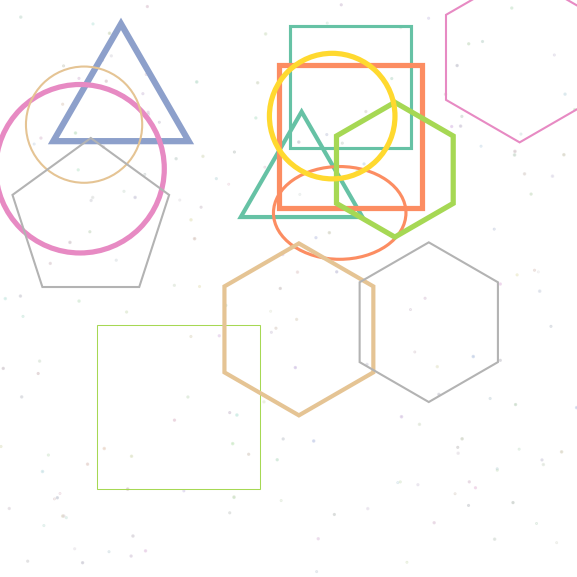[{"shape": "square", "thickness": 1.5, "radius": 0.53, "center": [0.607, 0.849]}, {"shape": "triangle", "thickness": 2, "radius": 0.61, "center": [0.522, 0.684]}, {"shape": "oval", "thickness": 1.5, "radius": 0.57, "center": [0.588, 0.63]}, {"shape": "square", "thickness": 2.5, "radius": 0.62, "center": [0.606, 0.763]}, {"shape": "triangle", "thickness": 3, "radius": 0.68, "center": [0.21, 0.822]}, {"shape": "circle", "thickness": 2.5, "radius": 0.73, "center": [0.139, 0.707]}, {"shape": "hexagon", "thickness": 1, "radius": 0.74, "center": [0.9, 0.9]}, {"shape": "hexagon", "thickness": 2.5, "radius": 0.58, "center": [0.684, 0.705]}, {"shape": "square", "thickness": 0.5, "radius": 0.71, "center": [0.309, 0.294]}, {"shape": "circle", "thickness": 2.5, "radius": 0.54, "center": [0.575, 0.798]}, {"shape": "circle", "thickness": 1, "radius": 0.5, "center": [0.146, 0.783]}, {"shape": "hexagon", "thickness": 2, "radius": 0.74, "center": [0.518, 0.429]}, {"shape": "pentagon", "thickness": 1, "radius": 0.71, "center": [0.157, 0.618]}, {"shape": "hexagon", "thickness": 1, "radius": 0.69, "center": [0.742, 0.441]}]